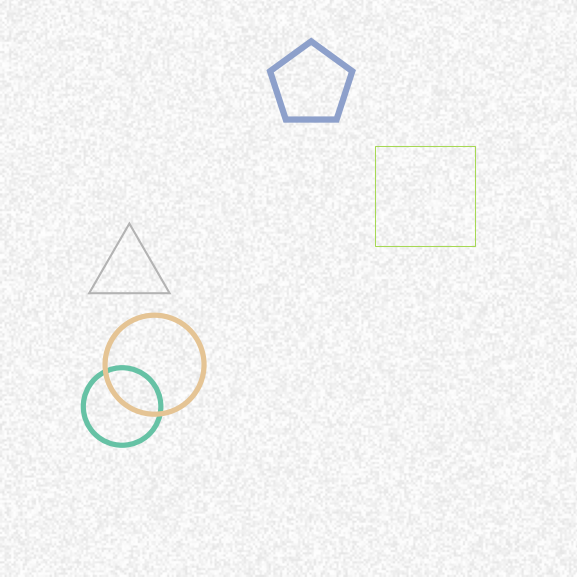[{"shape": "circle", "thickness": 2.5, "radius": 0.34, "center": [0.211, 0.295]}, {"shape": "pentagon", "thickness": 3, "radius": 0.37, "center": [0.539, 0.853]}, {"shape": "square", "thickness": 0.5, "radius": 0.43, "center": [0.736, 0.659]}, {"shape": "circle", "thickness": 2.5, "radius": 0.43, "center": [0.268, 0.368]}, {"shape": "triangle", "thickness": 1, "radius": 0.4, "center": [0.224, 0.532]}]